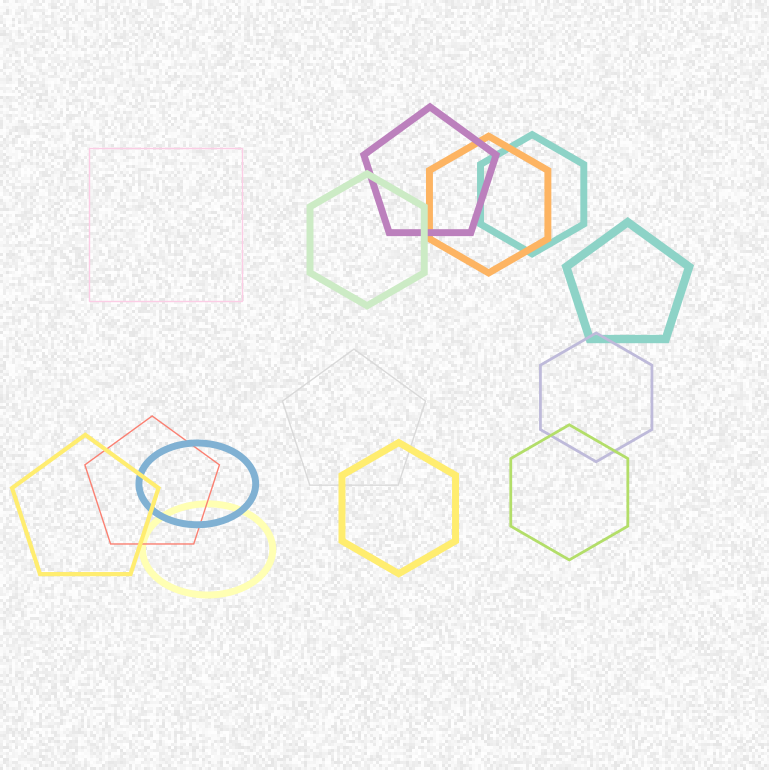[{"shape": "pentagon", "thickness": 3, "radius": 0.42, "center": [0.815, 0.628]}, {"shape": "hexagon", "thickness": 2.5, "radius": 0.39, "center": [0.691, 0.748]}, {"shape": "oval", "thickness": 2.5, "radius": 0.42, "center": [0.27, 0.286]}, {"shape": "hexagon", "thickness": 1, "radius": 0.42, "center": [0.774, 0.484]}, {"shape": "pentagon", "thickness": 0.5, "radius": 0.46, "center": [0.198, 0.368]}, {"shape": "oval", "thickness": 2.5, "radius": 0.38, "center": [0.256, 0.372]}, {"shape": "hexagon", "thickness": 2.5, "radius": 0.44, "center": [0.635, 0.734]}, {"shape": "hexagon", "thickness": 1, "radius": 0.44, "center": [0.739, 0.361]}, {"shape": "square", "thickness": 0.5, "radius": 0.5, "center": [0.215, 0.708]}, {"shape": "pentagon", "thickness": 0.5, "radius": 0.49, "center": [0.46, 0.449]}, {"shape": "pentagon", "thickness": 2.5, "radius": 0.45, "center": [0.558, 0.771]}, {"shape": "hexagon", "thickness": 2.5, "radius": 0.43, "center": [0.477, 0.689]}, {"shape": "hexagon", "thickness": 2.5, "radius": 0.43, "center": [0.518, 0.34]}, {"shape": "pentagon", "thickness": 1.5, "radius": 0.5, "center": [0.111, 0.335]}]